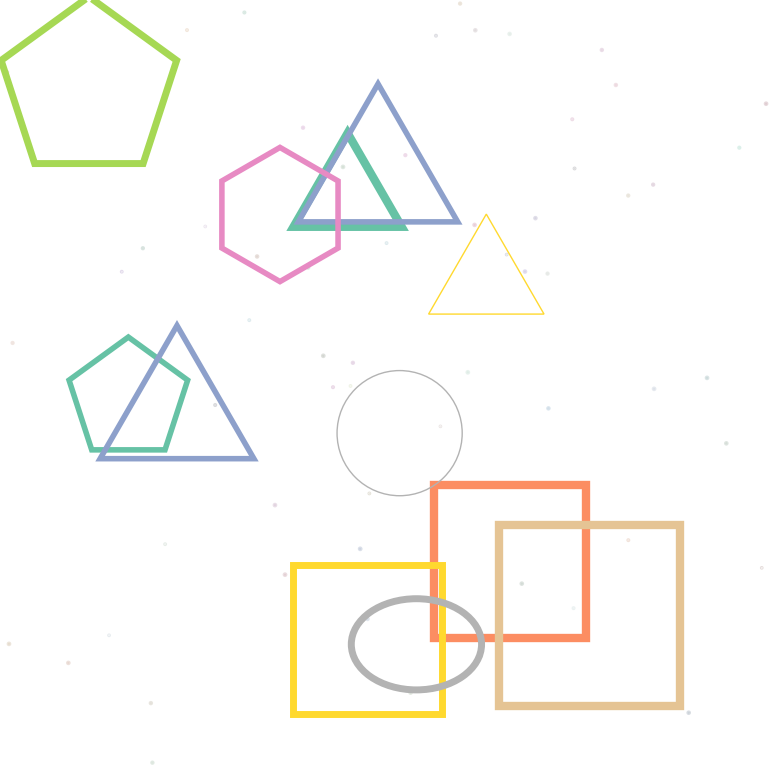[{"shape": "pentagon", "thickness": 2, "radius": 0.4, "center": [0.167, 0.481]}, {"shape": "triangle", "thickness": 3, "radius": 0.41, "center": [0.451, 0.746]}, {"shape": "square", "thickness": 3, "radius": 0.49, "center": [0.662, 0.271]}, {"shape": "triangle", "thickness": 2, "radius": 0.58, "center": [0.23, 0.462]}, {"shape": "triangle", "thickness": 2, "radius": 0.6, "center": [0.491, 0.772]}, {"shape": "hexagon", "thickness": 2, "radius": 0.44, "center": [0.364, 0.721]}, {"shape": "pentagon", "thickness": 2.5, "radius": 0.6, "center": [0.115, 0.885]}, {"shape": "square", "thickness": 2.5, "radius": 0.48, "center": [0.477, 0.169]}, {"shape": "triangle", "thickness": 0.5, "radius": 0.43, "center": [0.632, 0.635]}, {"shape": "square", "thickness": 3, "radius": 0.59, "center": [0.766, 0.201]}, {"shape": "oval", "thickness": 2.5, "radius": 0.42, "center": [0.541, 0.163]}, {"shape": "circle", "thickness": 0.5, "radius": 0.41, "center": [0.519, 0.437]}]